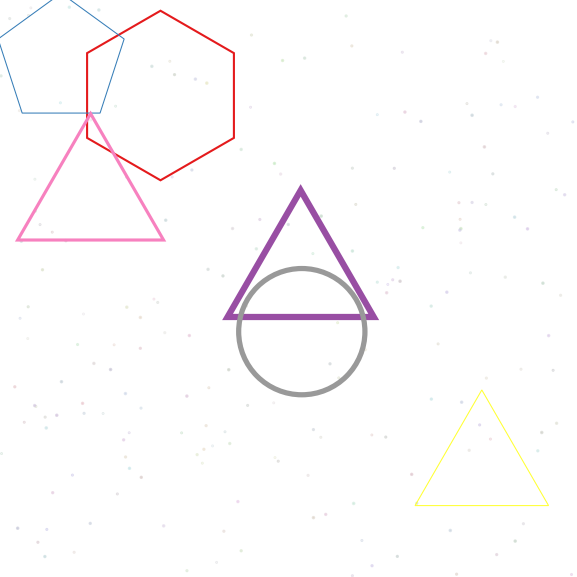[{"shape": "hexagon", "thickness": 1, "radius": 0.73, "center": [0.278, 0.834]}, {"shape": "pentagon", "thickness": 0.5, "radius": 0.57, "center": [0.106, 0.896]}, {"shape": "triangle", "thickness": 3, "radius": 0.73, "center": [0.521, 0.523]}, {"shape": "triangle", "thickness": 0.5, "radius": 0.67, "center": [0.834, 0.19]}, {"shape": "triangle", "thickness": 1.5, "radius": 0.73, "center": [0.157, 0.656]}, {"shape": "circle", "thickness": 2.5, "radius": 0.55, "center": [0.523, 0.425]}]